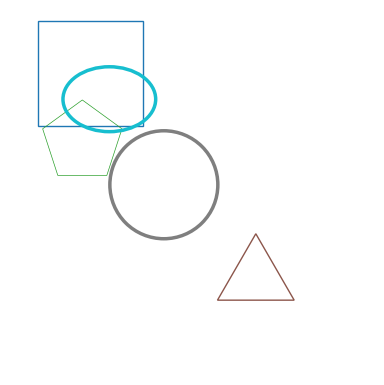[{"shape": "square", "thickness": 1, "radius": 0.68, "center": [0.236, 0.81]}, {"shape": "pentagon", "thickness": 0.5, "radius": 0.54, "center": [0.214, 0.632]}, {"shape": "triangle", "thickness": 1, "radius": 0.57, "center": [0.664, 0.278]}, {"shape": "circle", "thickness": 2.5, "radius": 0.7, "center": [0.426, 0.52]}, {"shape": "oval", "thickness": 2.5, "radius": 0.6, "center": [0.284, 0.742]}]